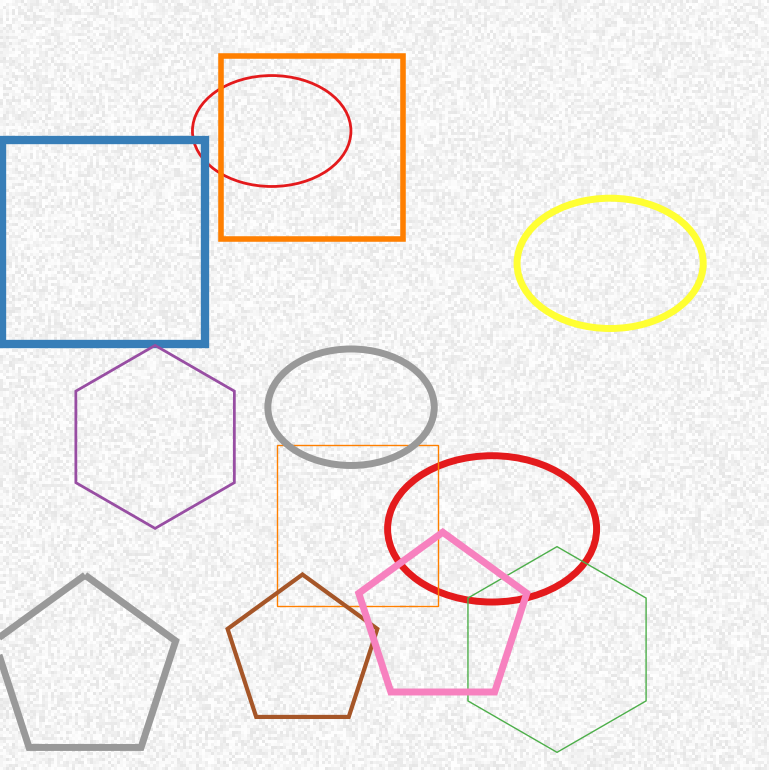[{"shape": "oval", "thickness": 2.5, "radius": 0.68, "center": [0.639, 0.313]}, {"shape": "oval", "thickness": 1, "radius": 0.51, "center": [0.353, 0.83]}, {"shape": "square", "thickness": 3, "radius": 0.66, "center": [0.134, 0.685]}, {"shape": "hexagon", "thickness": 0.5, "radius": 0.67, "center": [0.723, 0.156]}, {"shape": "hexagon", "thickness": 1, "radius": 0.59, "center": [0.201, 0.433]}, {"shape": "square", "thickness": 2, "radius": 0.59, "center": [0.405, 0.809]}, {"shape": "square", "thickness": 0.5, "radius": 0.52, "center": [0.464, 0.317]}, {"shape": "oval", "thickness": 2.5, "radius": 0.6, "center": [0.792, 0.658]}, {"shape": "pentagon", "thickness": 1.5, "radius": 0.51, "center": [0.393, 0.152]}, {"shape": "pentagon", "thickness": 2.5, "radius": 0.57, "center": [0.575, 0.194]}, {"shape": "oval", "thickness": 2.5, "radius": 0.54, "center": [0.456, 0.471]}, {"shape": "pentagon", "thickness": 2.5, "radius": 0.62, "center": [0.11, 0.129]}]